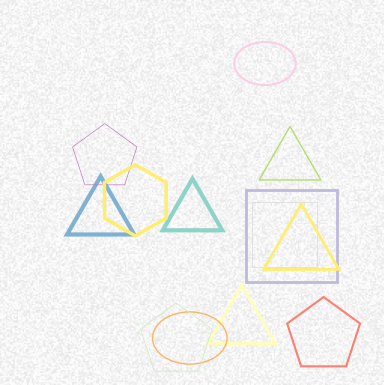[{"shape": "triangle", "thickness": 3, "radius": 0.45, "center": [0.5, 0.446]}, {"shape": "triangle", "thickness": 2, "radius": 0.51, "center": [0.628, 0.158]}, {"shape": "square", "thickness": 2, "radius": 0.6, "center": [0.757, 0.387]}, {"shape": "pentagon", "thickness": 1.5, "radius": 0.5, "center": [0.841, 0.129]}, {"shape": "triangle", "thickness": 3, "radius": 0.5, "center": [0.261, 0.441]}, {"shape": "oval", "thickness": 1, "radius": 0.48, "center": [0.493, 0.122]}, {"shape": "triangle", "thickness": 1, "radius": 0.46, "center": [0.753, 0.579]}, {"shape": "oval", "thickness": 1.5, "radius": 0.4, "center": [0.688, 0.835]}, {"shape": "square", "thickness": 0.5, "radius": 0.42, "center": [0.74, 0.392]}, {"shape": "pentagon", "thickness": 0.5, "radius": 0.44, "center": [0.272, 0.591]}, {"shape": "pentagon", "thickness": 0.5, "radius": 0.49, "center": [0.458, 0.115]}, {"shape": "triangle", "thickness": 2, "radius": 0.56, "center": [0.783, 0.357]}, {"shape": "hexagon", "thickness": 2.5, "radius": 0.46, "center": [0.351, 0.48]}]